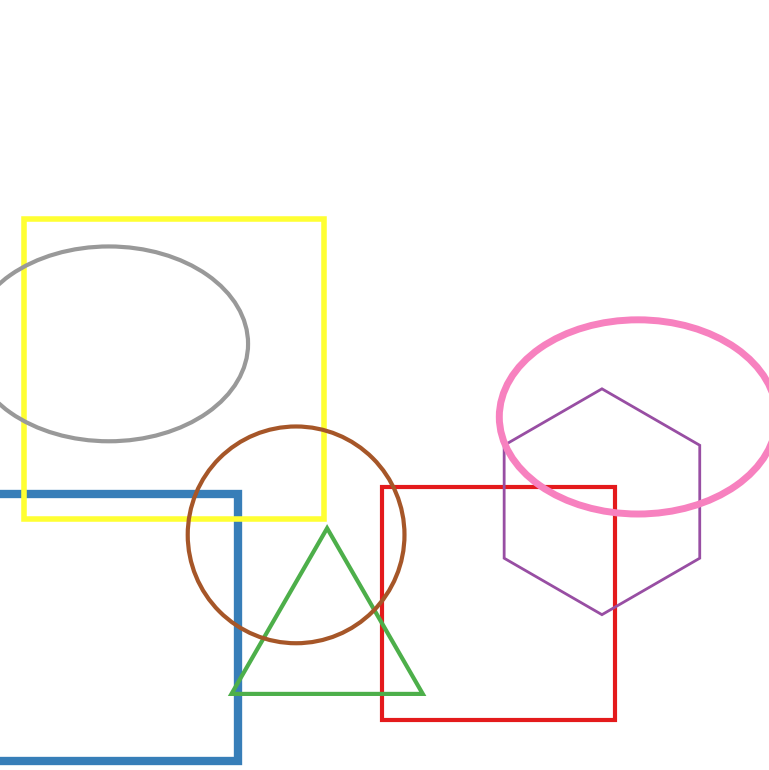[{"shape": "square", "thickness": 1.5, "radius": 0.76, "center": [0.647, 0.216]}, {"shape": "square", "thickness": 3, "radius": 0.87, "center": [0.135, 0.185]}, {"shape": "triangle", "thickness": 1.5, "radius": 0.72, "center": [0.425, 0.171]}, {"shape": "hexagon", "thickness": 1, "radius": 0.73, "center": [0.782, 0.348]}, {"shape": "square", "thickness": 2, "radius": 0.97, "center": [0.226, 0.52]}, {"shape": "circle", "thickness": 1.5, "radius": 0.7, "center": [0.385, 0.305]}, {"shape": "oval", "thickness": 2.5, "radius": 0.9, "center": [0.829, 0.459]}, {"shape": "oval", "thickness": 1.5, "radius": 0.9, "center": [0.141, 0.553]}]